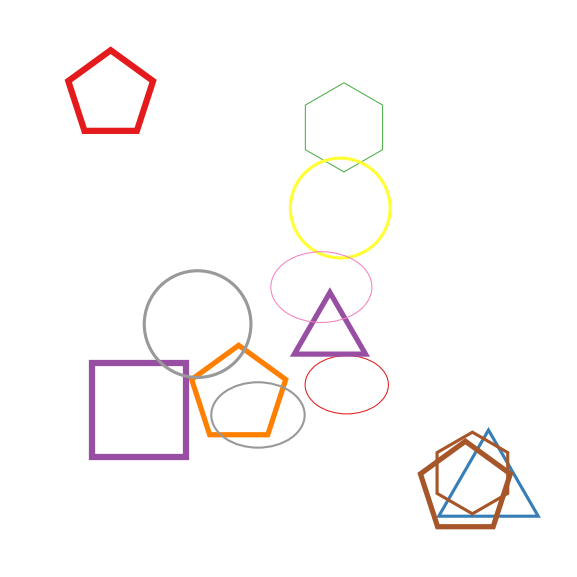[{"shape": "pentagon", "thickness": 3, "radius": 0.39, "center": [0.192, 0.835]}, {"shape": "oval", "thickness": 0.5, "radius": 0.36, "center": [0.6, 0.333]}, {"shape": "triangle", "thickness": 1.5, "radius": 0.5, "center": [0.846, 0.155]}, {"shape": "hexagon", "thickness": 0.5, "radius": 0.39, "center": [0.596, 0.779]}, {"shape": "square", "thickness": 3, "radius": 0.41, "center": [0.24, 0.289]}, {"shape": "triangle", "thickness": 2.5, "radius": 0.36, "center": [0.571, 0.422]}, {"shape": "pentagon", "thickness": 2.5, "radius": 0.43, "center": [0.413, 0.316]}, {"shape": "circle", "thickness": 1.5, "radius": 0.43, "center": [0.589, 0.639]}, {"shape": "pentagon", "thickness": 2.5, "radius": 0.41, "center": [0.806, 0.153]}, {"shape": "hexagon", "thickness": 1.5, "radius": 0.35, "center": [0.818, 0.18]}, {"shape": "oval", "thickness": 0.5, "radius": 0.44, "center": [0.556, 0.502]}, {"shape": "circle", "thickness": 1.5, "radius": 0.46, "center": [0.342, 0.438]}, {"shape": "oval", "thickness": 1, "radius": 0.4, "center": [0.447, 0.281]}]